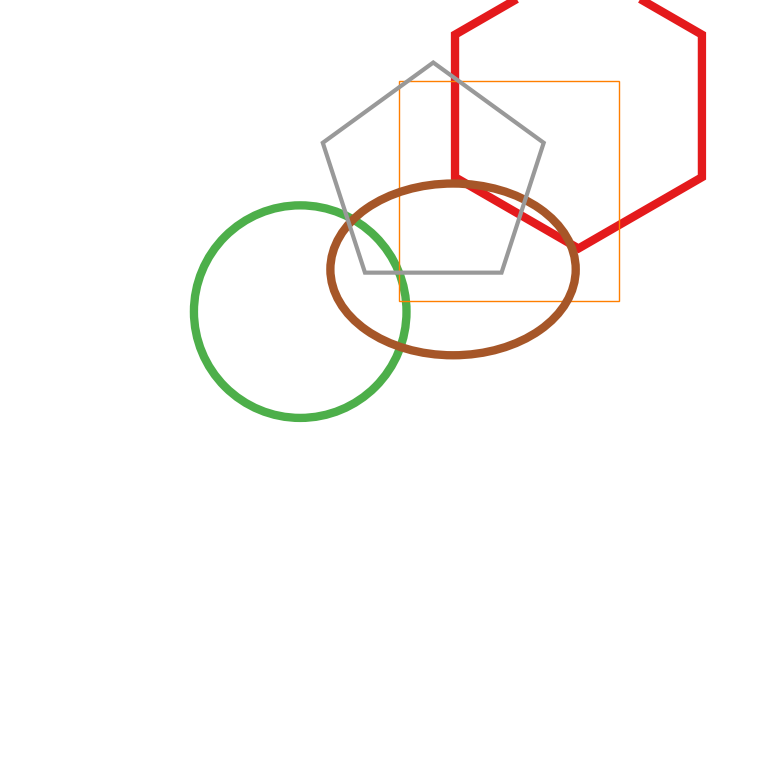[{"shape": "hexagon", "thickness": 3, "radius": 0.93, "center": [0.751, 0.862]}, {"shape": "circle", "thickness": 3, "radius": 0.69, "center": [0.39, 0.595]}, {"shape": "square", "thickness": 0.5, "radius": 0.72, "center": [0.661, 0.752]}, {"shape": "oval", "thickness": 3, "radius": 0.8, "center": [0.588, 0.65]}, {"shape": "pentagon", "thickness": 1.5, "radius": 0.75, "center": [0.563, 0.768]}]